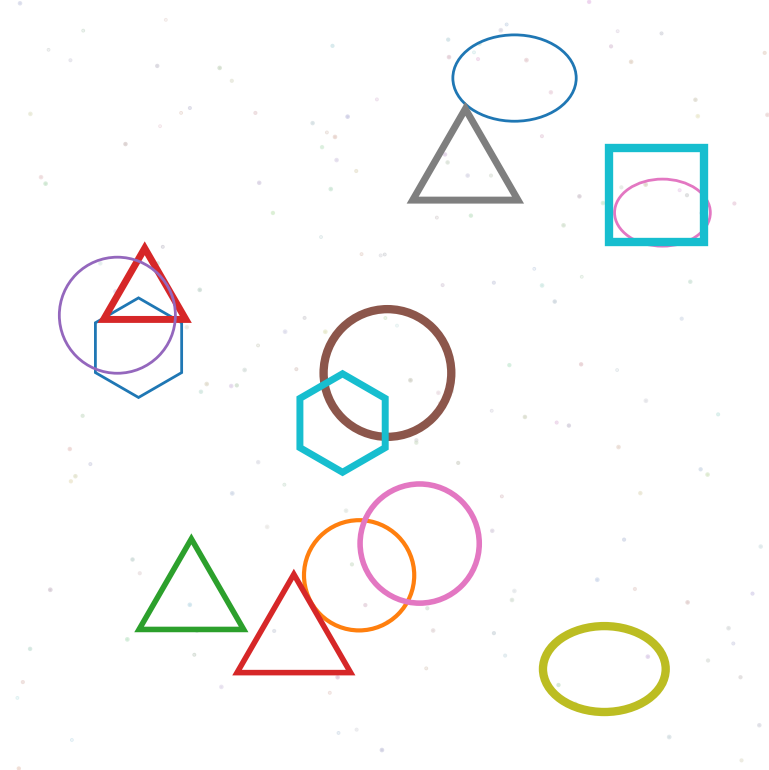[{"shape": "oval", "thickness": 1, "radius": 0.4, "center": [0.668, 0.899]}, {"shape": "hexagon", "thickness": 1, "radius": 0.32, "center": [0.18, 0.548]}, {"shape": "circle", "thickness": 1.5, "radius": 0.36, "center": [0.466, 0.253]}, {"shape": "triangle", "thickness": 2, "radius": 0.39, "center": [0.249, 0.222]}, {"shape": "triangle", "thickness": 2, "radius": 0.43, "center": [0.382, 0.169]}, {"shape": "triangle", "thickness": 2.5, "radius": 0.31, "center": [0.188, 0.616]}, {"shape": "circle", "thickness": 1, "radius": 0.38, "center": [0.152, 0.591]}, {"shape": "circle", "thickness": 3, "radius": 0.41, "center": [0.503, 0.516]}, {"shape": "oval", "thickness": 1, "radius": 0.31, "center": [0.86, 0.724]}, {"shape": "circle", "thickness": 2, "radius": 0.39, "center": [0.545, 0.294]}, {"shape": "triangle", "thickness": 2.5, "radius": 0.39, "center": [0.604, 0.78]}, {"shape": "oval", "thickness": 3, "radius": 0.4, "center": [0.785, 0.131]}, {"shape": "square", "thickness": 3, "radius": 0.31, "center": [0.853, 0.747]}, {"shape": "hexagon", "thickness": 2.5, "radius": 0.32, "center": [0.445, 0.451]}]